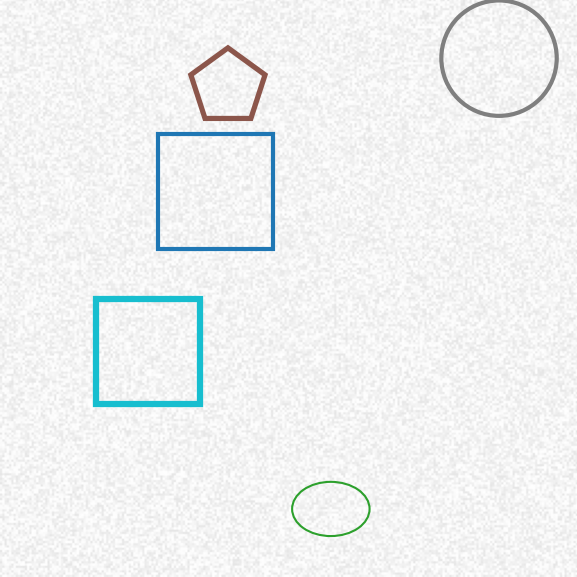[{"shape": "square", "thickness": 2, "radius": 0.5, "center": [0.373, 0.668]}, {"shape": "oval", "thickness": 1, "radius": 0.34, "center": [0.573, 0.118]}, {"shape": "pentagon", "thickness": 2.5, "radius": 0.34, "center": [0.395, 0.849]}, {"shape": "circle", "thickness": 2, "radius": 0.5, "center": [0.864, 0.898]}, {"shape": "square", "thickness": 3, "radius": 0.45, "center": [0.256, 0.39]}]